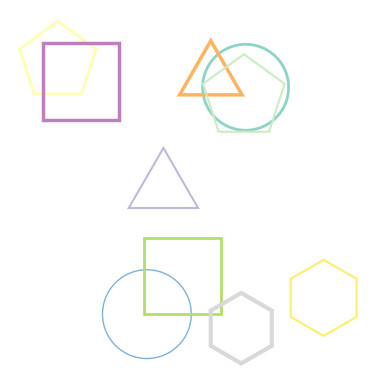[{"shape": "circle", "thickness": 2, "radius": 0.56, "center": [0.638, 0.773]}, {"shape": "pentagon", "thickness": 2, "radius": 0.52, "center": [0.15, 0.84]}, {"shape": "triangle", "thickness": 1.5, "radius": 0.52, "center": [0.424, 0.512]}, {"shape": "circle", "thickness": 1, "radius": 0.58, "center": [0.382, 0.184]}, {"shape": "triangle", "thickness": 2.5, "radius": 0.47, "center": [0.548, 0.8]}, {"shape": "square", "thickness": 2, "radius": 0.5, "center": [0.474, 0.284]}, {"shape": "hexagon", "thickness": 3, "radius": 0.46, "center": [0.627, 0.148]}, {"shape": "square", "thickness": 2.5, "radius": 0.5, "center": [0.21, 0.789]}, {"shape": "pentagon", "thickness": 1.5, "radius": 0.56, "center": [0.633, 0.748]}, {"shape": "hexagon", "thickness": 1.5, "radius": 0.49, "center": [0.841, 0.226]}]